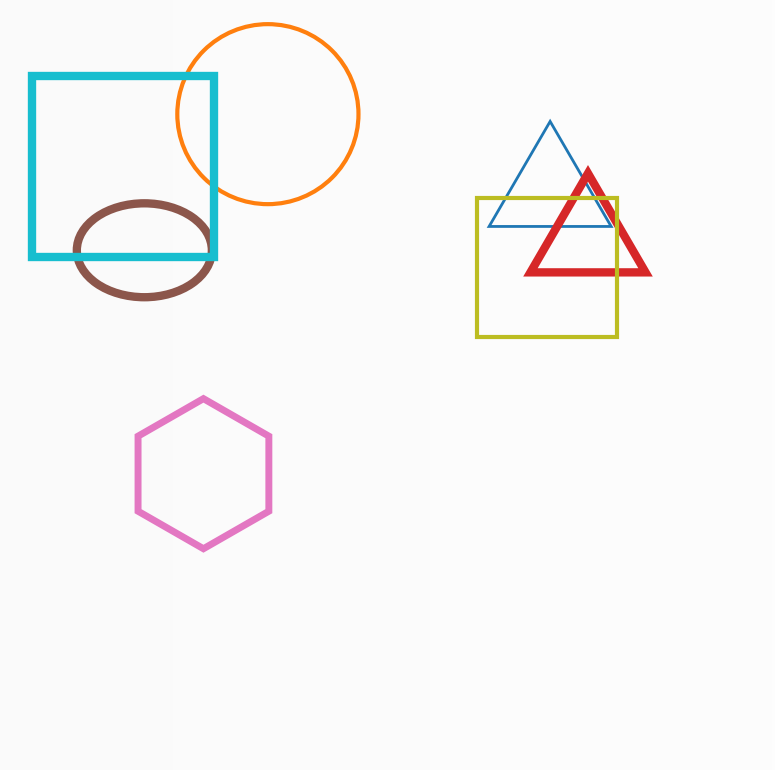[{"shape": "triangle", "thickness": 1, "radius": 0.45, "center": [0.71, 0.751]}, {"shape": "circle", "thickness": 1.5, "radius": 0.58, "center": [0.346, 0.852]}, {"shape": "triangle", "thickness": 3, "radius": 0.43, "center": [0.759, 0.689]}, {"shape": "oval", "thickness": 3, "radius": 0.44, "center": [0.186, 0.675]}, {"shape": "hexagon", "thickness": 2.5, "radius": 0.49, "center": [0.263, 0.385]}, {"shape": "square", "thickness": 1.5, "radius": 0.45, "center": [0.706, 0.653]}, {"shape": "square", "thickness": 3, "radius": 0.59, "center": [0.158, 0.784]}]